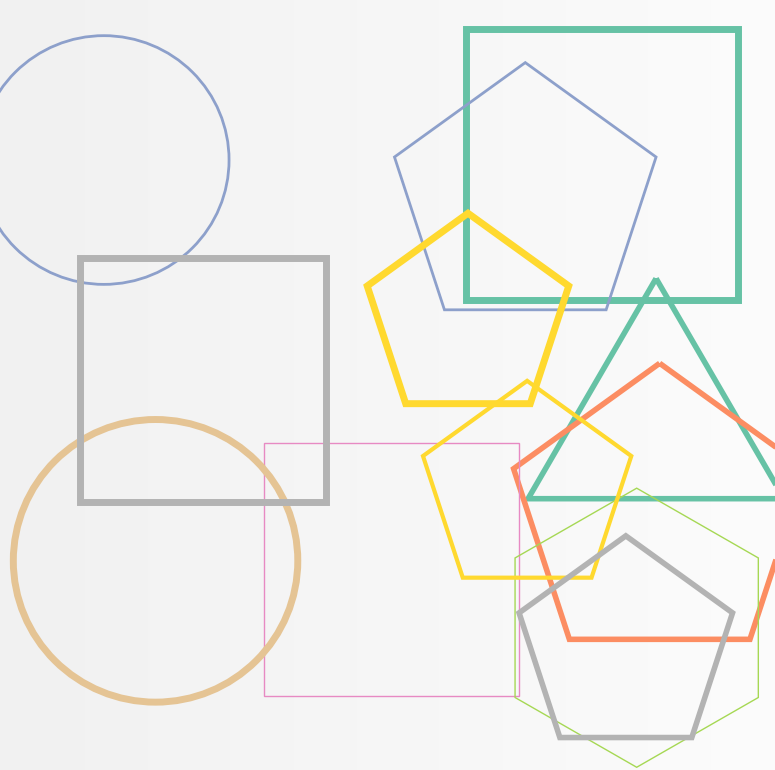[{"shape": "square", "thickness": 2.5, "radius": 0.88, "center": [0.777, 0.787]}, {"shape": "triangle", "thickness": 2, "radius": 0.95, "center": [0.847, 0.448]}, {"shape": "pentagon", "thickness": 2, "radius": 0.99, "center": [0.851, 0.33]}, {"shape": "circle", "thickness": 1, "radius": 0.81, "center": [0.134, 0.792]}, {"shape": "pentagon", "thickness": 1, "radius": 0.89, "center": [0.678, 0.741]}, {"shape": "square", "thickness": 0.5, "radius": 0.82, "center": [0.505, 0.26]}, {"shape": "hexagon", "thickness": 0.5, "radius": 0.91, "center": [0.822, 0.185]}, {"shape": "pentagon", "thickness": 2.5, "radius": 0.68, "center": [0.604, 0.586]}, {"shape": "pentagon", "thickness": 1.5, "radius": 0.71, "center": [0.68, 0.364]}, {"shape": "circle", "thickness": 2.5, "radius": 0.92, "center": [0.201, 0.272]}, {"shape": "pentagon", "thickness": 2, "radius": 0.72, "center": [0.808, 0.159]}, {"shape": "square", "thickness": 2.5, "radius": 0.79, "center": [0.262, 0.507]}]